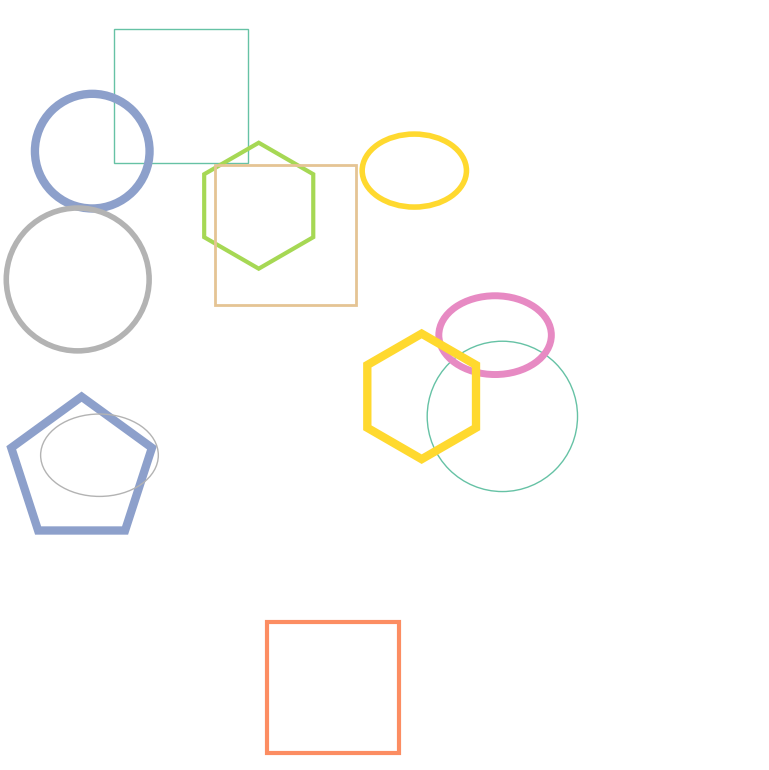[{"shape": "square", "thickness": 0.5, "radius": 0.43, "center": [0.235, 0.876]}, {"shape": "circle", "thickness": 0.5, "radius": 0.49, "center": [0.652, 0.459]}, {"shape": "square", "thickness": 1.5, "radius": 0.43, "center": [0.433, 0.107]}, {"shape": "pentagon", "thickness": 3, "radius": 0.48, "center": [0.106, 0.389]}, {"shape": "circle", "thickness": 3, "radius": 0.37, "center": [0.12, 0.804]}, {"shape": "oval", "thickness": 2.5, "radius": 0.37, "center": [0.643, 0.565]}, {"shape": "hexagon", "thickness": 1.5, "radius": 0.41, "center": [0.336, 0.733]}, {"shape": "hexagon", "thickness": 3, "radius": 0.41, "center": [0.548, 0.485]}, {"shape": "oval", "thickness": 2, "radius": 0.34, "center": [0.538, 0.778]}, {"shape": "square", "thickness": 1, "radius": 0.46, "center": [0.371, 0.695]}, {"shape": "circle", "thickness": 2, "radius": 0.46, "center": [0.101, 0.637]}, {"shape": "oval", "thickness": 0.5, "radius": 0.38, "center": [0.129, 0.409]}]